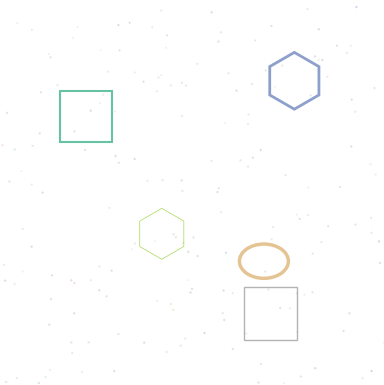[{"shape": "square", "thickness": 1.5, "radius": 0.34, "center": [0.224, 0.698]}, {"shape": "hexagon", "thickness": 2, "radius": 0.37, "center": [0.765, 0.79]}, {"shape": "hexagon", "thickness": 0.5, "radius": 0.33, "center": [0.42, 0.393]}, {"shape": "oval", "thickness": 2.5, "radius": 0.32, "center": [0.685, 0.322]}, {"shape": "square", "thickness": 1, "radius": 0.34, "center": [0.703, 0.185]}]